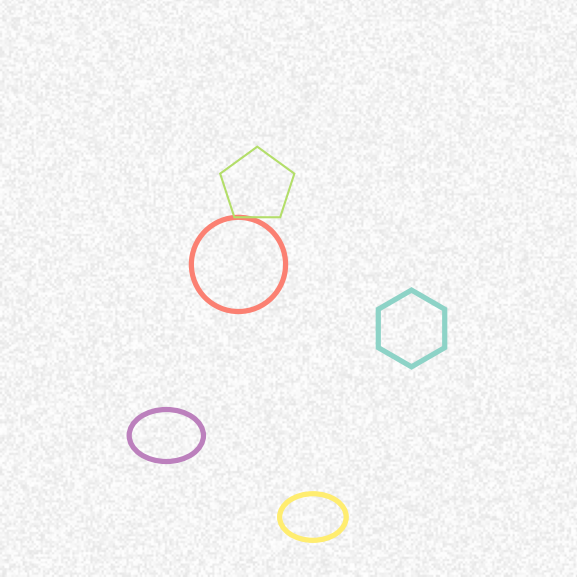[{"shape": "hexagon", "thickness": 2.5, "radius": 0.33, "center": [0.713, 0.43]}, {"shape": "circle", "thickness": 2.5, "radius": 0.41, "center": [0.413, 0.541]}, {"shape": "pentagon", "thickness": 1, "radius": 0.34, "center": [0.445, 0.678]}, {"shape": "oval", "thickness": 2.5, "radius": 0.32, "center": [0.288, 0.245]}, {"shape": "oval", "thickness": 2.5, "radius": 0.29, "center": [0.542, 0.104]}]